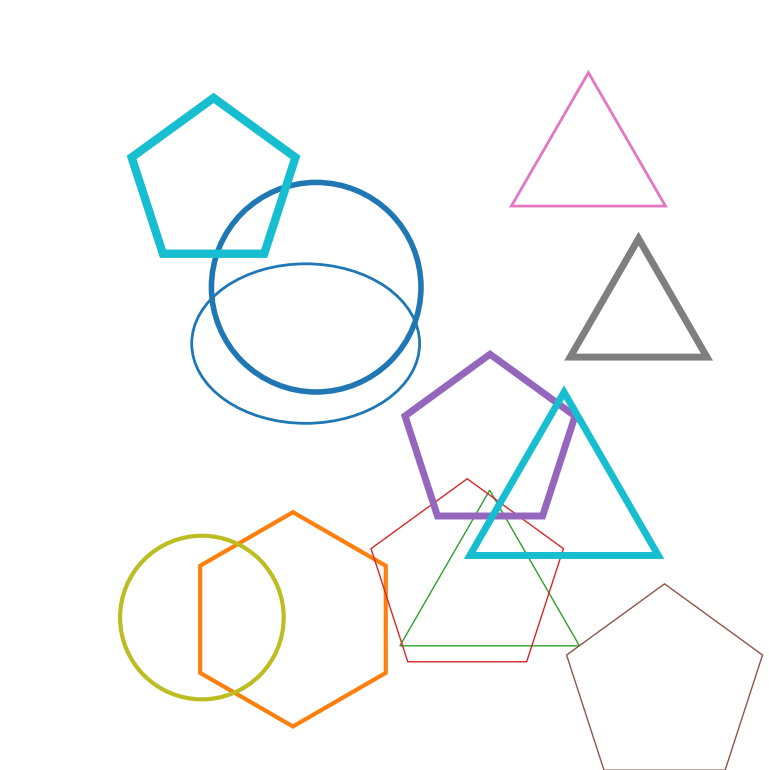[{"shape": "circle", "thickness": 2, "radius": 0.68, "center": [0.411, 0.627]}, {"shape": "oval", "thickness": 1, "radius": 0.74, "center": [0.397, 0.554]}, {"shape": "hexagon", "thickness": 1.5, "radius": 0.7, "center": [0.38, 0.196]}, {"shape": "triangle", "thickness": 0.5, "radius": 0.67, "center": [0.636, 0.229]}, {"shape": "pentagon", "thickness": 0.5, "radius": 0.66, "center": [0.607, 0.247]}, {"shape": "pentagon", "thickness": 2.5, "radius": 0.58, "center": [0.636, 0.424]}, {"shape": "pentagon", "thickness": 0.5, "radius": 0.67, "center": [0.863, 0.108]}, {"shape": "triangle", "thickness": 1, "radius": 0.58, "center": [0.764, 0.79]}, {"shape": "triangle", "thickness": 2.5, "radius": 0.51, "center": [0.829, 0.588]}, {"shape": "circle", "thickness": 1.5, "radius": 0.53, "center": [0.262, 0.198]}, {"shape": "pentagon", "thickness": 3, "radius": 0.56, "center": [0.277, 0.761]}, {"shape": "triangle", "thickness": 2.5, "radius": 0.71, "center": [0.733, 0.349]}]